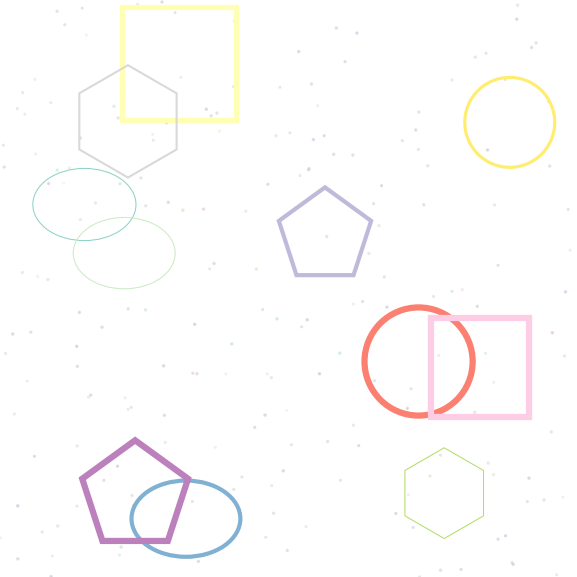[{"shape": "oval", "thickness": 0.5, "radius": 0.45, "center": [0.146, 0.645]}, {"shape": "square", "thickness": 2.5, "radius": 0.49, "center": [0.31, 0.89]}, {"shape": "pentagon", "thickness": 2, "radius": 0.42, "center": [0.563, 0.591]}, {"shape": "circle", "thickness": 3, "radius": 0.47, "center": [0.725, 0.373]}, {"shape": "oval", "thickness": 2, "radius": 0.47, "center": [0.322, 0.101]}, {"shape": "hexagon", "thickness": 0.5, "radius": 0.39, "center": [0.769, 0.145]}, {"shape": "square", "thickness": 3, "radius": 0.43, "center": [0.831, 0.363]}, {"shape": "hexagon", "thickness": 1, "radius": 0.49, "center": [0.222, 0.789]}, {"shape": "pentagon", "thickness": 3, "radius": 0.48, "center": [0.234, 0.14]}, {"shape": "oval", "thickness": 0.5, "radius": 0.44, "center": [0.215, 0.561]}, {"shape": "circle", "thickness": 1.5, "radius": 0.39, "center": [0.883, 0.787]}]